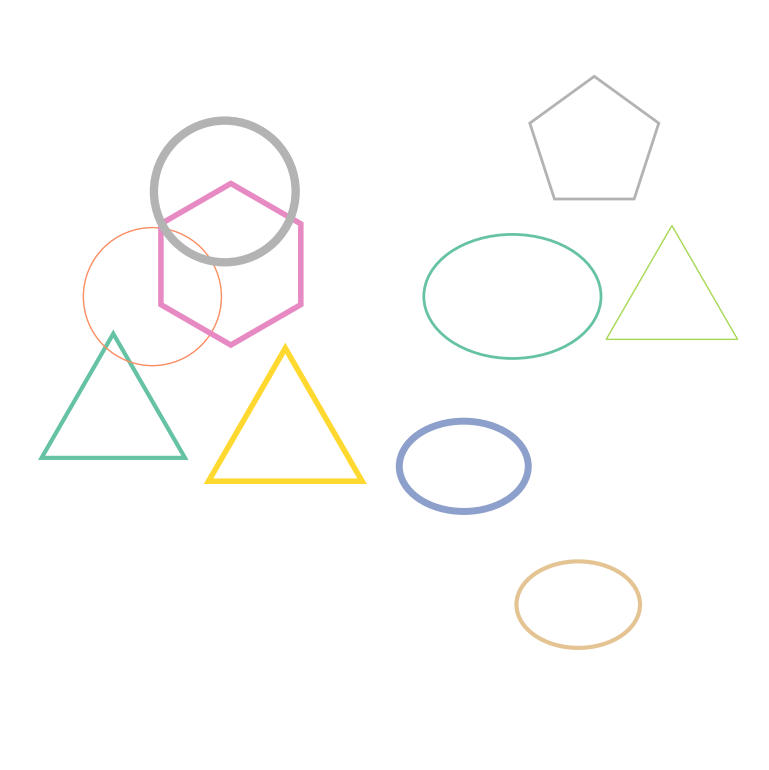[{"shape": "triangle", "thickness": 1.5, "radius": 0.54, "center": [0.147, 0.459]}, {"shape": "oval", "thickness": 1, "radius": 0.58, "center": [0.665, 0.615]}, {"shape": "circle", "thickness": 0.5, "radius": 0.45, "center": [0.198, 0.615]}, {"shape": "oval", "thickness": 2.5, "radius": 0.42, "center": [0.602, 0.394]}, {"shape": "hexagon", "thickness": 2, "radius": 0.52, "center": [0.3, 0.657]}, {"shape": "triangle", "thickness": 0.5, "radius": 0.49, "center": [0.873, 0.609]}, {"shape": "triangle", "thickness": 2, "radius": 0.58, "center": [0.371, 0.433]}, {"shape": "oval", "thickness": 1.5, "radius": 0.4, "center": [0.751, 0.215]}, {"shape": "circle", "thickness": 3, "radius": 0.46, "center": [0.292, 0.751]}, {"shape": "pentagon", "thickness": 1, "radius": 0.44, "center": [0.772, 0.813]}]